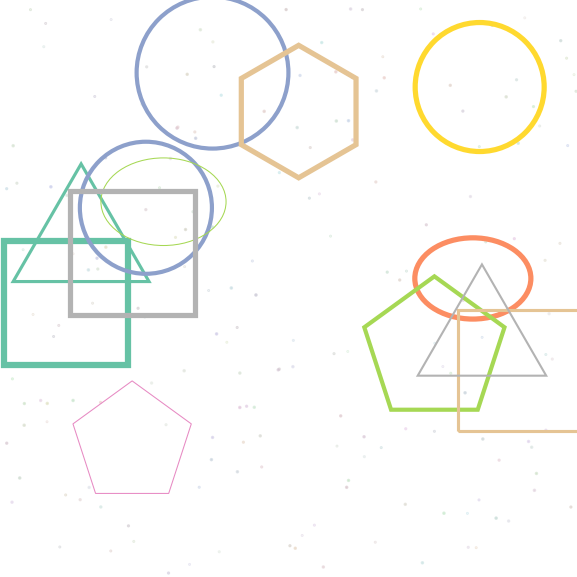[{"shape": "square", "thickness": 3, "radius": 0.54, "center": [0.114, 0.475]}, {"shape": "triangle", "thickness": 1.5, "radius": 0.68, "center": [0.14, 0.58]}, {"shape": "oval", "thickness": 2.5, "radius": 0.5, "center": [0.819, 0.517]}, {"shape": "circle", "thickness": 2, "radius": 0.57, "center": [0.253, 0.639]}, {"shape": "circle", "thickness": 2, "radius": 0.66, "center": [0.368, 0.873]}, {"shape": "pentagon", "thickness": 0.5, "radius": 0.54, "center": [0.229, 0.232]}, {"shape": "oval", "thickness": 0.5, "radius": 0.54, "center": [0.283, 0.65]}, {"shape": "pentagon", "thickness": 2, "radius": 0.64, "center": [0.752, 0.393]}, {"shape": "circle", "thickness": 2.5, "radius": 0.56, "center": [0.831, 0.848]}, {"shape": "square", "thickness": 1.5, "radius": 0.53, "center": [0.899, 0.358]}, {"shape": "hexagon", "thickness": 2.5, "radius": 0.57, "center": [0.517, 0.806]}, {"shape": "triangle", "thickness": 1, "radius": 0.64, "center": [0.835, 0.413]}, {"shape": "square", "thickness": 2.5, "radius": 0.54, "center": [0.229, 0.561]}]